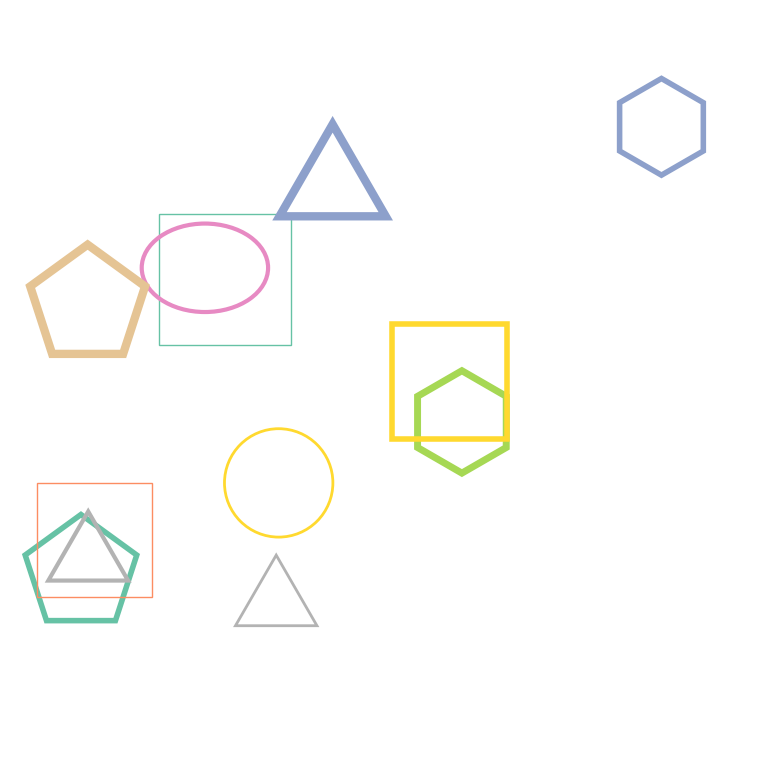[{"shape": "pentagon", "thickness": 2, "radius": 0.38, "center": [0.105, 0.256]}, {"shape": "square", "thickness": 0.5, "radius": 0.43, "center": [0.292, 0.637]}, {"shape": "square", "thickness": 0.5, "radius": 0.37, "center": [0.123, 0.298]}, {"shape": "hexagon", "thickness": 2, "radius": 0.31, "center": [0.859, 0.835]}, {"shape": "triangle", "thickness": 3, "radius": 0.4, "center": [0.432, 0.759]}, {"shape": "oval", "thickness": 1.5, "radius": 0.41, "center": [0.266, 0.652]}, {"shape": "hexagon", "thickness": 2.5, "radius": 0.33, "center": [0.6, 0.452]}, {"shape": "square", "thickness": 2, "radius": 0.37, "center": [0.584, 0.505]}, {"shape": "circle", "thickness": 1, "radius": 0.35, "center": [0.362, 0.373]}, {"shape": "pentagon", "thickness": 3, "radius": 0.39, "center": [0.114, 0.604]}, {"shape": "triangle", "thickness": 1.5, "radius": 0.3, "center": [0.115, 0.276]}, {"shape": "triangle", "thickness": 1, "radius": 0.31, "center": [0.359, 0.218]}]